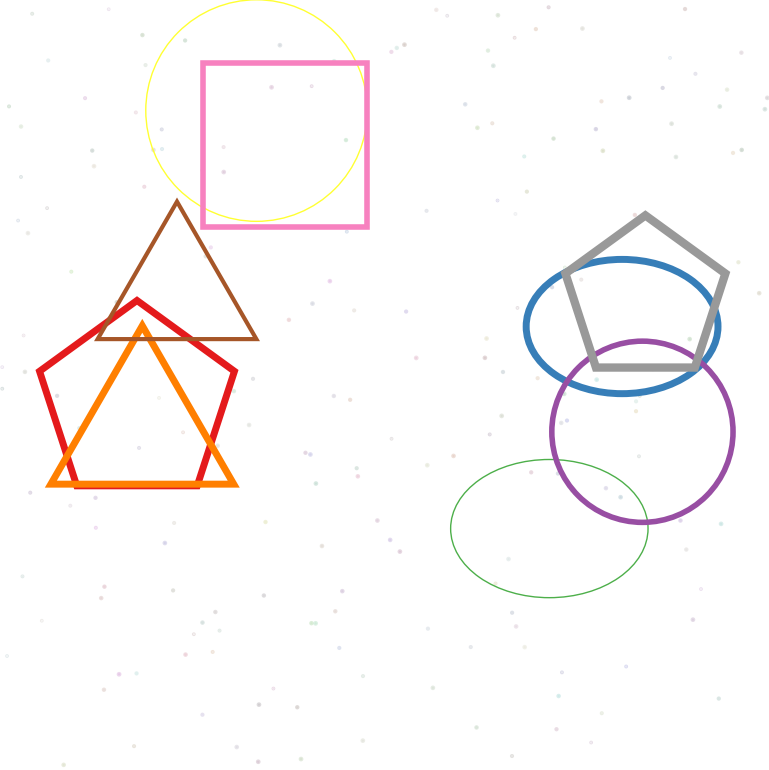[{"shape": "pentagon", "thickness": 2.5, "radius": 0.67, "center": [0.178, 0.477]}, {"shape": "oval", "thickness": 2.5, "radius": 0.62, "center": [0.808, 0.576]}, {"shape": "oval", "thickness": 0.5, "radius": 0.64, "center": [0.713, 0.314]}, {"shape": "circle", "thickness": 2, "radius": 0.59, "center": [0.834, 0.439]}, {"shape": "triangle", "thickness": 2.5, "radius": 0.69, "center": [0.185, 0.44]}, {"shape": "circle", "thickness": 0.5, "radius": 0.72, "center": [0.333, 0.856]}, {"shape": "triangle", "thickness": 1.5, "radius": 0.6, "center": [0.23, 0.619]}, {"shape": "square", "thickness": 2, "radius": 0.53, "center": [0.37, 0.812]}, {"shape": "pentagon", "thickness": 3, "radius": 0.55, "center": [0.838, 0.611]}]